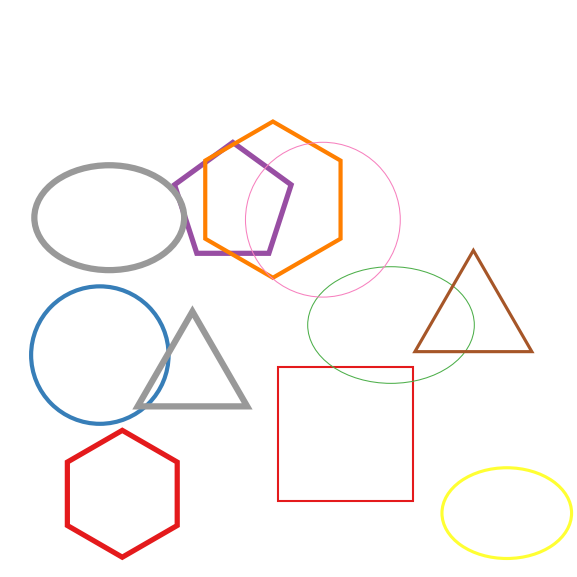[{"shape": "hexagon", "thickness": 2.5, "radius": 0.55, "center": [0.212, 0.144]}, {"shape": "square", "thickness": 1, "radius": 0.58, "center": [0.598, 0.247]}, {"shape": "circle", "thickness": 2, "radius": 0.6, "center": [0.173, 0.384]}, {"shape": "oval", "thickness": 0.5, "radius": 0.72, "center": [0.677, 0.436]}, {"shape": "pentagon", "thickness": 2.5, "radius": 0.53, "center": [0.403, 0.646]}, {"shape": "hexagon", "thickness": 2, "radius": 0.68, "center": [0.473, 0.653]}, {"shape": "oval", "thickness": 1.5, "radius": 0.56, "center": [0.878, 0.111]}, {"shape": "triangle", "thickness": 1.5, "radius": 0.58, "center": [0.82, 0.449]}, {"shape": "circle", "thickness": 0.5, "radius": 0.67, "center": [0.559, 0.619]}, {"shape": "oval", "thickness": 3, "radius": 0.65, "center": [0.189, 0.622]}, {"shape": "triangle", "thickness": 3, "radius": 0.55, "center": [0.333, 0.35]}]